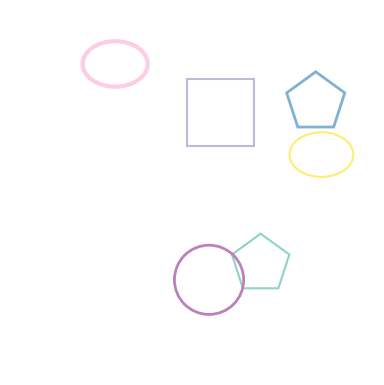[{"shape": "pentagon", "thickness": 1.5, "radius": 0.39, "center": [0.677, 0.315]}, {"shape": "square", "thickness": 1.5, "radius": 0.43, "center": [0.573, 0.707]}, {"shape": "pentagon", "thickness": 2, "radius": 0.4, "center": [0.82, 0.734]}, {"shape": "oval", "thickness": 3, "radius": 0.42, "center": [0.299, 0.834]}, {"shape": "circle", "thickness": 2, "radius": 0.45, "center": [0.543, 0.273]}, {"shape": "oval", "thickness": 1.5, "radius": 0.41, "center": [0.835, 0.598]}]